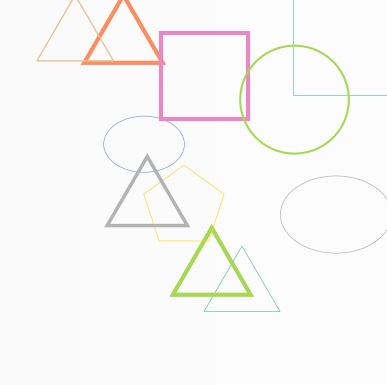[{"shape": "square", "thickness": 0.5, "radius": 0.63, "center": [0.882, 0.879]}, {"shape": "triangle", "thickness": 0.5, "radius": 0.57, "center": [0.625, 0.247]}, {"shape": "triangle", "thickness": 3, "radius": 0.58, "center": [0.319, 0.895]}, {"shape": "oval", "thickness": 0.5, "radius": 0.52, "center": [0.372, 0.625]}, {"shape": "square", "thickness": 3, "radius": 0.56, "center": [0.528, 0.803]}, {"shape": "circle", "thickness": 1.5, "radius": 0.7, "center": [0.76, 0.741]}, {"shape": "triangle", "thickness": 3, "radius": 0.58, "center": [0.546, 0.292]}, {"shape": "pentagon", "thickness": 0.5, "radius": 0.54, "center": [0.475, 0.462]}, {"shape": "triangle", "thickness": 1, "radius": 0.57, "center": [0.194, 0.899]}, {"shape": "triangle", "thickness": 2.5, "radius": 0.6, "center": [0.38, 0.474]}, {"shape": "oval", "thickness": 0.5, "radius": 0.72, "center": [0.867, 0.443]}]